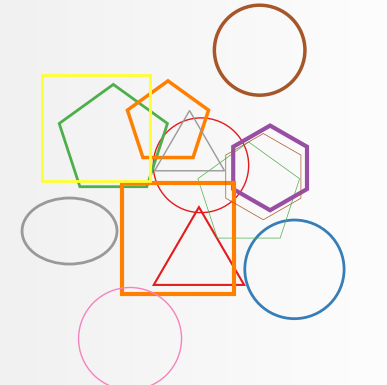[{"shape": "circle", "thickness": 1, "radius": 0.62, "center": [0.519, 0.571]}, {"shape": "triangle", "thickness": 1.5, "radius": 0.67, "center": [0.513, 0.327]}, {"shape": "circle", "thickness": 2, "radius": 0.64, "center": [0.76, 0.3]}, {"shape": "pentagon", "thickness": 2, "radius": 0.73, "center": [0.292, 0.634]}, {"shape": "pentagon", "thickness": 0.5, "radius": 0.69, "center": [0.642, 0.493]}, {"shape": "hexagon", "thickness": 3, "radius": 0.55, "center": [0.697, 0.564]}, {"shape": "pentagon", "thickness": 2.5, "radius": 0.55, "center": [0.433, 0.68]}, {"shape": "square", "thickness": 3, "radius": 0.72, "center": [0.46, 0.381]}, {"shape": "square", "thickness": 2, "radius": 0.69, "center": [0.248, 0.668]}, {"shape": "circle", "thickness": 2.5, "radius": 0.58, "center": [0.67, 0.87]}, {"shape": "hexagon", "thickness": 0.5, "radius": 0.56, "center": [0.68, 0.541]}, {"shape": "circle", "thickness": 1, "radius": 0.66, "center": [0.336, 0.12]}, {"shape": "oval", "thickness": 2, "radius": 0.61, "center": [0.179, 0.4]}, {"shape": "triangle", "thickness": 1, "radius": 0.52, "center": [0.489, 0.609]}]